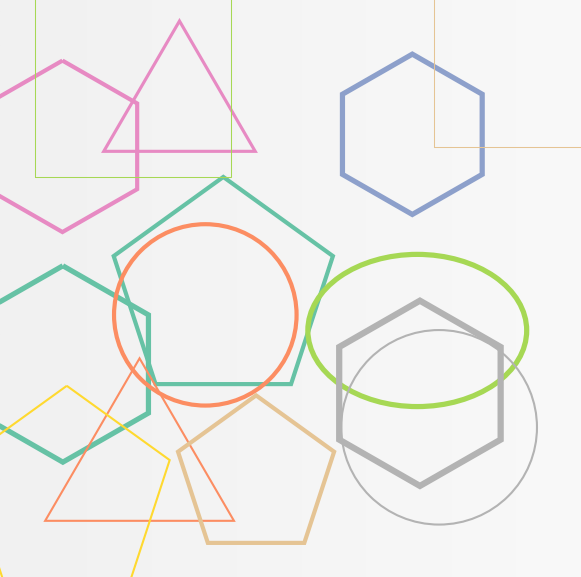[{"shape": "pentagon", "thickness": 2, "radius": 0.99, "center": [0.384, 0.494]}, {"shape": "hexagon", "thickness": 2.5, "radius": 0.85, "center": [0.108, 0.369]}, {"shape": "triangle", "thickness": 1, "radius": 0.94, "center": [0.24, 0.191]}, {"shape": "circle", "thickness": 2, "radius": 0.79, "center": [0.353, 0.454]}, {"shape": "hexagon", "thickness": 2.5, "radius": 0.69, "center": [0.709, 0.767]}, {"shape": "triangle", "thickness": 1.5, "radius": 0.75, "center": [0.309, 0.812]}, {"shape": "hexagon", "thickness": 2, "radius": 0.74, "center": [0.107, 0.746]}, {"shape": "oval", "thickness": 2.5, "radius": 0.94, "center": [0.718, 0.427]}, {"shape": "square", "thickness": 0.5, "radius": 0.84, "center": [0.229, 0.862]}, {"shape": "pentagon", "thickness": 1, "radius": 0.93, "center": [0.115, 0.145]}, {"shape": "square", "thickness": 0.5, "radius": 0.69, "center": [0.884, 0.882]}, {"shape": "pentagon", "thickness": 2, "radius": 0.71, "center": [0.441, 0.173]}, {"shape": "hexagon", "thickness": 3, "radius": 0.8, "center": [0.722, 0.318]}, {"shape": "circle", "thickness": 1, "radius": 0.84, "center": [0.755, 0.259]}]